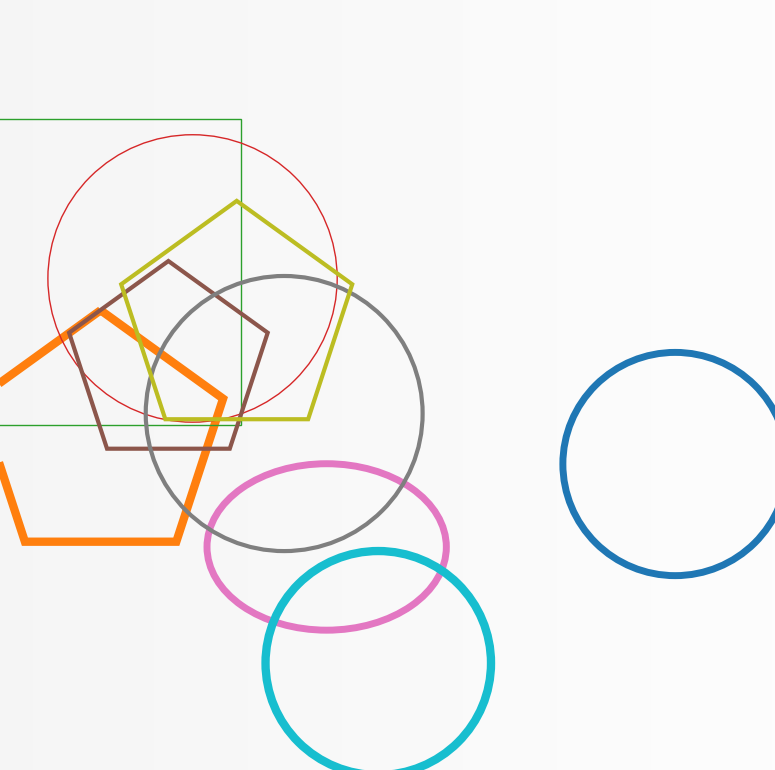[{"shape": "circle", "thickness": 2.5, "radius": 0.72, "center": [0.871, 0.397]}, {"shape": "pentagon", "thickness": 3, "radius": 0.83, "center": [0.13, 0.431]}, {"shape": "square", "thickness": 0.5, "radius": 0.99, "center": [0.112, 0.646]}, {"shape": "circle", "thickness": 0.5, "radius": 0.93, "center": [0.248, 0.638]}, {"shape": "pentagon", "thickness": 1.5, "radius": 0.67, "center": [0.217, 0.526]}, {"shape": "oval", "thickness": 2.5, "radius": 0.77, "center": [0.422, 0.29]}, {"shape": "circle", "thickness": 1.5, "radius": 0.89, "center": [0.367, 0.463]}, {"shape": "pentagon", "thickness": 1.5, "radius": 0.78, "center": [0.305, 0.582]}, {"shape": "circle", "thickness": 3, "radius": 0.73, "center": [0.488, 0.139]}]